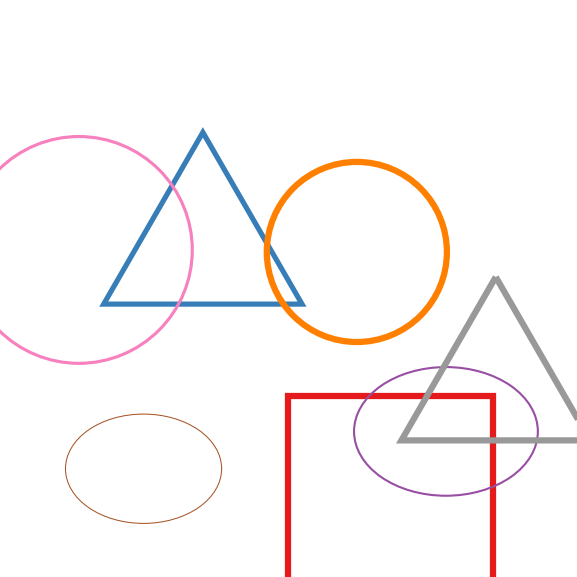[{"shape": "square", "thickness": 3, "radius": 0.89, "center": [0.676, 0.137]}, {"shape": "triangle", "thickness": 2.5, "radius": 0.99, "center": [0.351, 0.572]}, {"shape": "oval", "thickness": 1, "radius": 0.8, "center": [0.772, 0.252]}, {"shape": "circle", "thickness": 3, "radius": 0.78, "center": [0.618, 0.563]}, {"shape": "oval", "thickness": 0.5, "radius": 0.68, "center": [0.249, 0.187]}, {"shape": "circle", "thickness": 1.5, "radius": 0.98, "center": [0.137, 0.566]}, {"shape": "triangle", "thickness": 3, "radius": 0.94, "center": [0.858, 0.331]}]